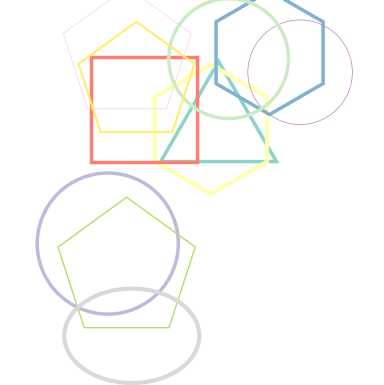[{"shape": "triangle", "thickness": 2.5, "radius": 0.87, "center": [0.568, 0.667]}, {"shape": "hexagon", "thickness": 3, "radius": 0.84, "center": [0.548, 0.664]}, {"shape": "circle", "thickness": 2.5, "radius": 0.92, "center": [0.28, 0.367]}, {"shape": "square", "thickness": 2.5, "radius": 0.69, "center": [0.375, 0.715]}, {"shape": "hexagon", "thickness": 2.5, "radius": 0.8, "center": [0.7, 0.863]}, {"shape": "pentagon", "thickness": 1, "radius": 0.94, "center": [0.329, 0.3]}, {"shape": "pentagon", "thickness": 0.5, "radius": 0.87, "center": [0.33, 0.859]}, {"shape": "oval", "thickness": 3, "radius": 0.88, "center": [0.342, 0.128]}, {"shape": "circle", "thickness": 0.5, "radius": 0.68, "center": [0.779, 0.812]}, {"shape": "circle", "thickness": 2.5, "radius": 0.78, "center": [0.594, 0.848]}, {"shape": "pentagon", "thickness": 1.5, "radius": 0.79, "center": [0.354, 0.785]}]